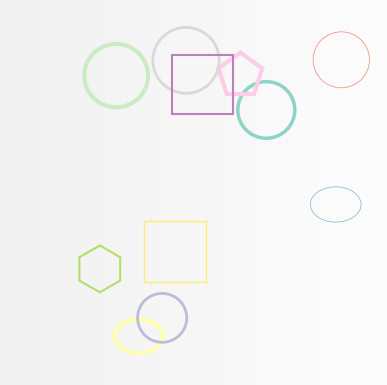[{"shape": "circle", "thickness": 2.5, "radius": 0.37, "center": [0.687, 0.714]}, {"shape": "oval", "thickness": 3, "radius": 0.31, "center": [0.358, 0.126]}, {"shape": "circle", "thickness": 2, "radius": 0.32, "center": [0.418, 0.174]}, {"shape": "circle", "thickness": 0.5, "radius": 0.36, "center": [0.881, 0.845]}, {"shape": "oval", "thickness": 0.5, "radius": 0.33, "center": [0.866, 0.469]}, {"shape": "hexagon", "thickness": 1.5, "radius": 0.3, "center": [0.258, 0.302]}, {"shape": "pentagon", "thickness": 3, "radius": 0.3, "center": [0.62, 0.804]}, {"shape": "circle", "thickness": 2, "radius": 0.43, "center": [0.48, 0.843]}, {"shape": "square", "thickness": 1.5, "radius": 0.39, "center": [0.523, 0.781]}, {"shape": "circle", "thickness": 3, "radius": 0.41, "center": [0.3, 0.803]}, {"shape": "square", "thickness": 1, "radius": 0.4, "center": [0.45, 0.347]}]